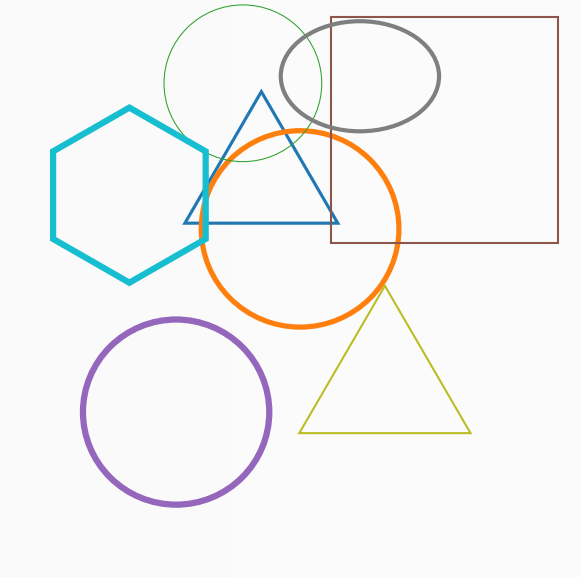[{"shape": "triangle", "thickness": 1.5, "radius": 0.76, "center": [0.45, 0.689]}, {"shape": "circle", "thickness": 2.5, "radius": 0.85, "center": [0.516, 0.603]}, {"shape": "circle", "thickness": 0.5, "radius": 0.68, "center": [0.418, 0.855]}, {"shape": "circle", "thickness": 3, "radius": 0.8, "center": [0.303, 0.286]}, {"shape": "square", "thickness": 1, "radius": 0.98, "center": [0.765, 0.774]}, {"shape": "oval", "thickness": 2, "radius": 0.68, "center": [0.619, 0.867]}, {"shape": "triangle", "thickness": 1, "radius": 0.85, "center": [0.662, 0.334]}, {"shape": "hexagon", "thickness": 3, "radius": 0.76, "center": [0.223, 0.661]}]